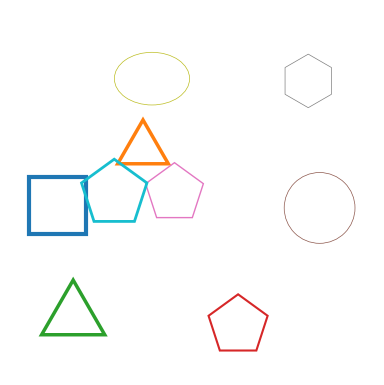[{"shape": "square", "thickness": 3, "radius": 0.37, "center": [0.149, 0.467]}, {"shape": "triangle", "thickness": 2.5, "radius": 0.38, "center": [0.371, 0.613]}, {"shape": "triangle", "thickness": 2.5, "radius": 0.47, "center": [0.19, 0.178]}, {"shape": "pentagon", "thickness": 1.5, "radius": 0.4, "center": [0.618, 0.155]}, {"shape": "circle", "thickness": 0.5, "radius": 0.46, "center": [0.83, 0.46]}, {"shape": "pentagon", "thickness": 1, "radius": 0.39, "center": [0.453, 0.499]}, {"shape": "hexagon", "thickness": 0.5, "radius": 0.35, "center": [0.801, 0.79]}, {"shape": "oval", "thickness": 0.5, "radius": 0.49, "center": [0.395, 0.796]}, {"shape": "pentagon", "thickness": 2, "radius": 0.45, "center": [0.297, 0.497]}]